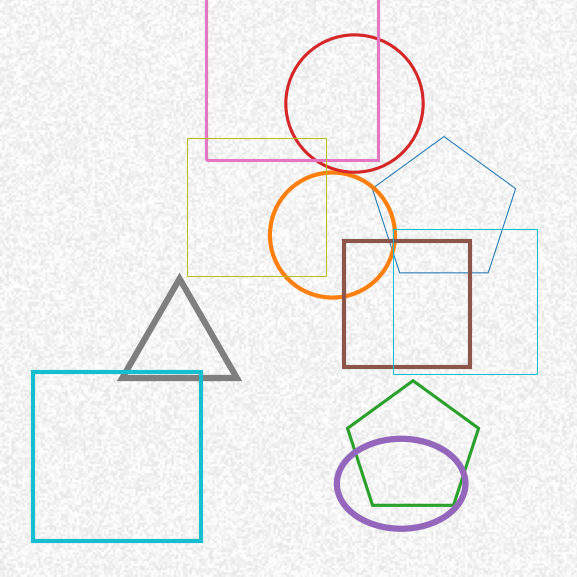[{"shape": "pentagon", "thickness": 0.5, "radius": 0.65, "center": [0.769, 0.632]}, {"shape": "circle", "thickness": 2, "radius": 0.54, "center": [0.576, 0.592]}, {"shape": "pentagon", "thickness": 1.5, "radius": 0.6, "center": [0.715, 0.221]}, {"shape": "circle", "thickness": 1.5, "radius": 0.59, "center": [0.614, 0.82]}, {"shape": "oval", "thickness": 3, "radius": 0.56, "center": [0.695, 0.161]}, {"shape": "square", "thickness": 2, "radius": 0.55, "center": [0.705, 0.473]}, {"shape": "square", "thickness": 1.5, "radius": 0.74, "center": [0.505, 0.87]}, {"shape": "triangle", "thickness": 3, "radius": 0.57, "center": [0.311, 0.402]}, {"shape": "square", "thickness": 0.5, "radius": 0.6, "center": [0.445, 0.641]}, {"shape": "square", "thickness": 0.5, "radius": 0.63, "center": [0.805, 0.477]}, {"shape": "square", "thickness": 2, "radius": 0.73, "center": [0.203, 0.209]}]